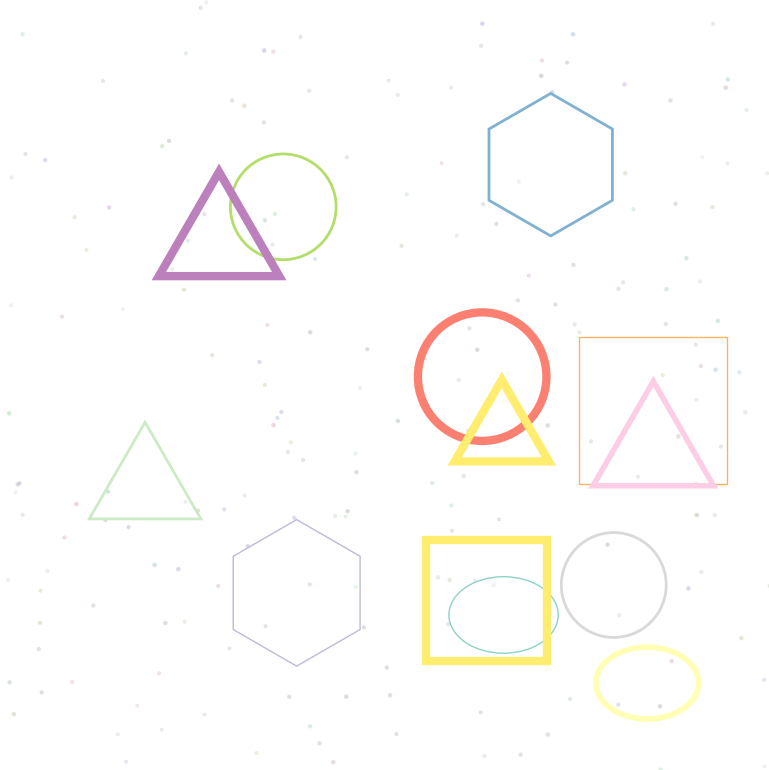[{"shape": "oval", "thickness": 0.5, "radius": 0.36, "center": [0.654, 0.201]}, {"shape": "oval", "thickness": 2, "radius": 0.33, "center": [0.841, 0.113]}, {"shape": "hexagon", "thickness": 0.5, "radius": 0.48, "center": [0.385, 0.23]}, {"shape": "circle", "thickness": 3, "radius": 0.42, "center": [0.626, 0.511]}, {"shape": "hexagon", "thickness": 1, "radius": 0.46, "center": [0.715, 0.786]}, {"shape": "square", "thickness": 0.5, "radius": 0.48, "center": [0.848, 0.467]}, {"shape": "circle", "thickness": 1, "radius": 0.34, "center": [0.368, 0.731]}, {"shape": "triangle", "thickness": 2, "radius": 0.45, "center": [0.848, 0.414]}, {"shape": "circle", "thickness": 1, "radius": 0.34, "center": [0.797, 0.24]}, {"shape": "triangle", "thickness": 3, "radius": 0.45, "center": [0.284, 0.687]}, {"shape": "triangle", "thickness": 1, "radius": 0.42, "center": [0.188, 0.368]}, {"shape": "triangle", "thickness": 3, "radius": 0.35, "center": [0.652, 0.436]}, {"shape": "square", "thickness": 3, "radius": 0.39, "center": [0.632, 0.22]}]